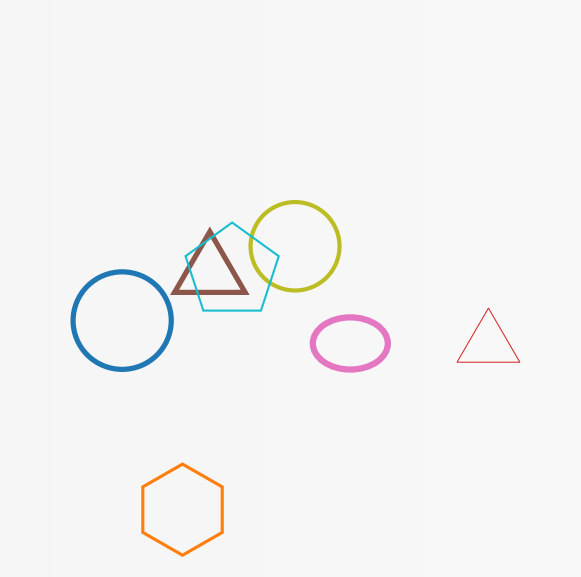[{"shape": "circle", "thickness": 2.5, "radius": 0.42, "center": [0.21, 0.444]}, {"shape": "hexagon", "thickness": 1.5, "radius": 0.39, "center": [0.314, 0.117]}, {"shape": "triangle", "thickness": 0.5, "radius": 0.31, "center": [0.84, 0.403]}, {"shape": "triangle", "thickness": 2.5, "radius": 0.35, "center": [0.361, 0.528]}, {"shape": "oval", "thickness": 3, "radius": 0.32, "center": [0.603, 0.404]}, {"shape": "circle", "thickness": 2, "radius": 0.38, "center": [0.508, 0.573]}, {"shape": "pentagon", "thickness": 1, "radius": 0.42, "center": [0.399, 0.529]}]